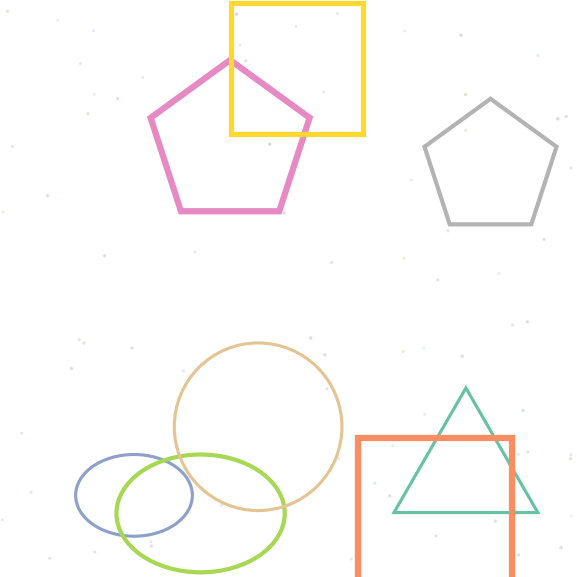[{"shape": "triangle", "thickness": 1.5, "radius": 0.72, "center": [0.807, 0.183]}, {"shape": "square", "thickness": 3, "radius": 0.67, "center": [0.754, 0.107]}, {"shape": "oval", "thickness": 1.5, "radius": 0.51, "center": [0.232, 0.141]}, {"shape": "pentagon", "thickness": 3, "radius": 0.72, "center": [0.398, 0.75]}, {"shape": "oval", "thickness": 2, "radius": 0.73, "center": [0.347, 0.11]}, {"shape": "square", "thickness": 2.5, "radius": 0.57, "center": [0.514, 0.88]}, {"shape": "circle", "thickness": 1.5, "radius": 0.73, "center": [0.447, 0.26]}, {"shape": "pentagon", "thickness": 2, "radius": 0.6, "center": [0.849, 0.708]}]